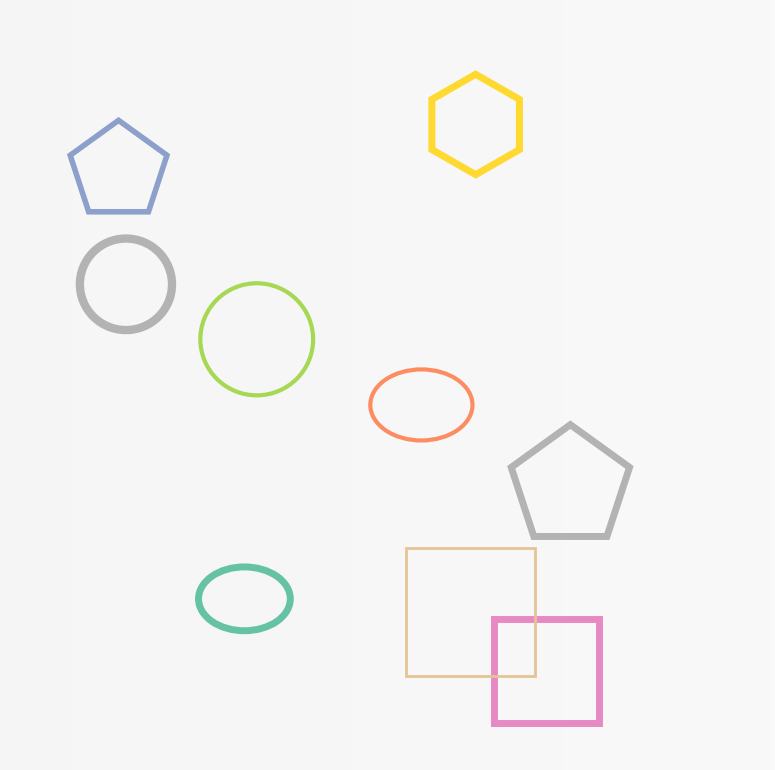[{"shape": "oval", "thickness": 2.5, "radius": 0.3, "center": [0.315, 0.222]}, {"shape": "oval", "thickness": 1.5, "radius": 0.33, "center": [0.544, 0.474]}, {"shape": "pentagon", "thickness": 2, "radius": 0.33, "center": [0.153, 0.778]}, {"shape": "square", "thickness": 2.5, "radius": 0.34, "center": [0.705, 0.128]}, {"shape": "circle", "thickness": 1.5, "radius": 0.36, "center": [0.331, 0.559]}, {"shape": "hexagon", "thickness": 2.5, "radius": 0.33, "center": [0.614, 0.838]}, {"shape": "square", "thickness": 1, "radius": 0.42, "center": [0.607, 0.206]}, {"shape": "circle", "thickness": 3, "radius": 0.3, "center": [0.163, 0.631]}, {"shape": "pentagon", "thickness": 2.5, "radius": 0.4, "center": [0.736, 0.368]}]